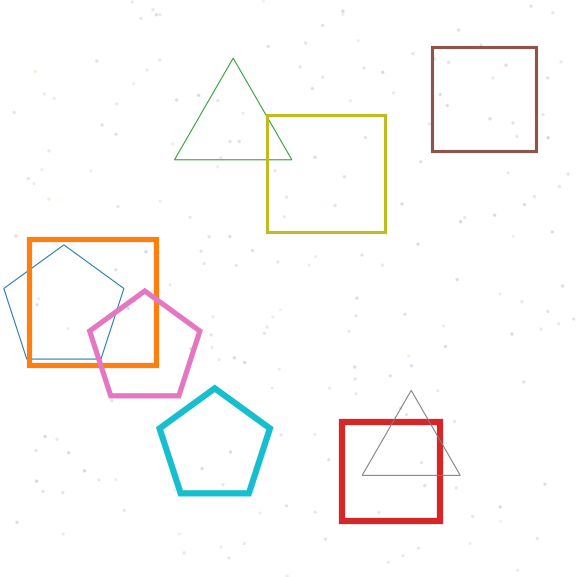[{"shape": "pentagon", "thickness": 0.5, "radius": 0.55, "center": [0.111, 0.466]}, {"shape": "square", "thickness": 2.5, "radius": 0.55, "center": [0.16, 0.476]}, {"shape": "triangle", "thickness": 0.5, "radius": 0.59, "center": [0.404, 0.781]}, {"shape": "square", "thickness": 3, "radius": 0.43, "center": [0.677, 0.183]}, {"shape": "square", "thickness": 1.5, "radius": 0.45, "center": [0.838, 0.827]}, {"shape": "pentagon", "thickness": 2.5, "radius": 0.5, "center": [0.251, 0.395]}, {"shape": "triangle", "thickness": 0.5, "radius": 0.49, "center": [0.712, 0.225]}, {"shape": "square", "thickness": 1.5, "radius": 0.51, "center": [0.565, 0.699]}, {"shape": "pentagon", "thickness": 3, "radius": 0.5, "center": [0.372, 0.226]}]